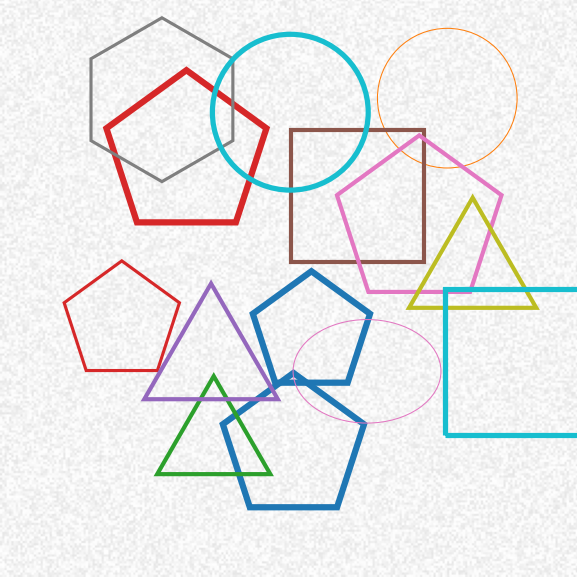[{"shape": "pentagon", "thickness": 3, "radius": 0.53, "center": [0.539, 0.423]}, {"shape": "pentagon", "thickness": 3, "radius": 0.64, "center": [0.508, 0.225]}, {"shape": "circle", "thickness": 0.5, "radius": 0.6, "center": [0.774, 0.829]}, {"shape": "triangle", "thickness": 2, "radius": 0.57, "center": [0.37, 0.235]}, {"shape": "pentagon", "thickness": 3, "radius": 0.73, "center": [0.323, 0.732]}, {"shape": "pentagon", "thickness": 1.5, "radius": 0.52, "center": [0.211, 0.442]}, {"shape": "triangle", "thickness": 2, "radius": 0.67, "center": [0.365, 0.375]}, {"shape": "square", "thickness": 2, "radius": 0.57, "center": [0.619, 0.66]}, {"shape": "pentagon", "thickness": 2, "radius": 0.75, "center": [0.726, 0.615]}, {"shape": "oval", "thickness": 0.5, "radius": 0.64, "center": [0.636, 0.356]}, {"shape": "hexagon", "thickness": 1.5, "radius": 0.71, "center": [0.28, 0.826]}, {"shape": "triangle", "thickness": 2, "radius": 0.64, "center": [0.818, 0.53]}, {"shape": "square", "thickness": 2.5, "radius": 0.63, "center": [0.898, 0.372]}, {"shape": "circle", "thickness": 2.5, "radius": 0.67, "center": [0.503, 0.805]}]